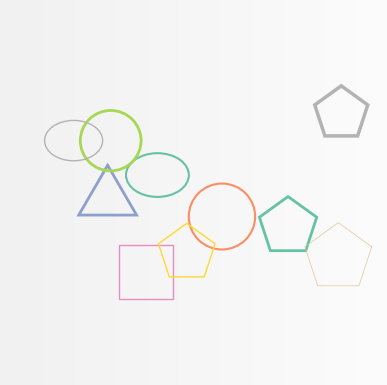[{"shape": "pentagon", "thickness": 2, "radius": 0.39, "center": [0.743, 0.412]}, {"shape": "oval", "thickness": 1.5, "radius": 0.41, "center": [0.406, 0.545]}, {"shape": "circle", "thickness": 1.5, "radius": 0.43, "center": [0.573, 0.438]}, {"shape": "triangle", "thickness": 2, "radius": 0.43, "center": [0.278, 0.484]}, {"shape": "square", "thickness": 1, "radius": 0.35, "center": [0.376, 0.294]}, {"shape": "circle", "thickness": 2, "radius": 0.39, "center": [0.286, 0.635]}, {"shape": "pentagon", "thickness": 1, "radius": 0.38, "center": [0.482, 0.343]}, {"shape": "pentagon", "thickness": 0.5, "radius": 0.45, "center": [0.873, 0.331]}, {"shape": "pentagon", "thickness": 2.5, "radius": 0.36, "center": [0.881, 0.705]}, {"shape": "oval", "thickness": 1, "radius": 0.37, "center": [0.19, 0.635]}]